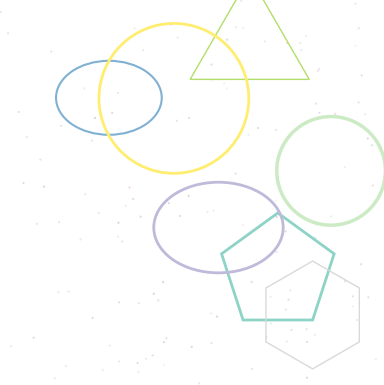[{"shape": "pentagon", "thickness": 2, "radius": 0.77, "center": [0.722, 0.293]}, {"shape": "oval", "thickness": 2, "radius": 0.84, "center": [0.567, 0.409]}, {"shape": "oval", "thickness": 1.5, "radius": 0.69, "center": [0.283, 0.746]}, {"shape": "triangle", "thickness": 1, "radius": 0.89, "center": [0.649, 0.883]}, {"shape": "hexagon", "thickness": 1, "radius": 0.7, "center": [0.812, 0.182]}, {"shape": "circle", "thickness": 2.5, "radius": 0.71, "center": [0.86, 0.556]}, {"shape": "circle", "thickness": 2, "radius": 0.97, "center": [0.452, 0.745]}]